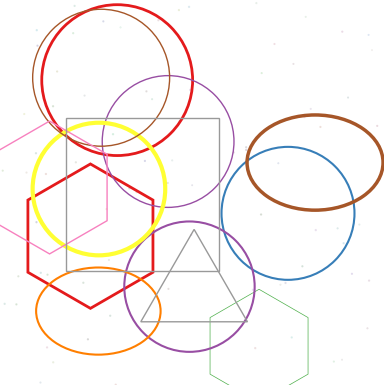[{"shape": "circle", "thickness": 2, "radius": 0.98, "center": [0.304, 0.792]}, {"shape": "hexagon", "thickness": 2, "radius": 0.94, "center": [0.235, 0.387]}, {"shape": "circle", "thickness": 1.5, "radius": 0.86, "center": [0.748, 0.446]}, {"shape": "hexagon", "thickness": 0.5, "radius": 0.73, "center": [0.673, 0.102]}, {"shape": "circle", "thickness": 1, "radius": 0.86, "center": [0.437, 0.632]}, {"shape": "circle", "thickness": 1.5, "radius": 0.85, "center": [0.492, 0.255]}, {"shape": "oval", "thickness": 1.5, "radius": 0.81, "center": [0.255, 0.192]}, {"shape": "circle", "thickness": 3, "radius": 0.86, "center": [0.257, 0.509]}, {"shape": "circle", "thickness": 1, "radius": 0.89, "center": [0.263, 0.798]}, {"shape": "oval", "thickness": 2.5, "radius": 0.88, "center": [0.818, 0.578]}, {"shape": "hexagon", "thickness": 1, "radius": 0.86, "center": [0.129, 0.513]}, {"shape": "triangle", "thickness": 1, "radius": 0.8, "center": [0.504, 0.244]}, {"shape": "square", "thickness": 1, "radius": 1.0, "center": [0.37, 0.494]}]